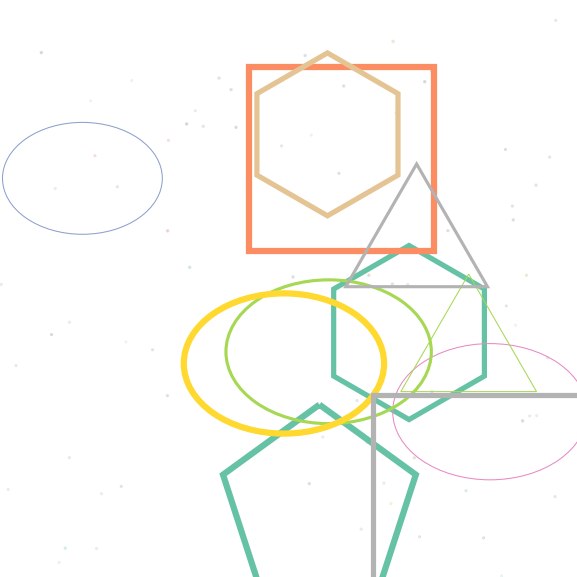[{"shape": "hexagon", "thickness": 2.5, "radius": 0.75, "center": [0.708, 0.423]}, {"shape": "pentagon", "thickness": 3, "radius": 0.88, "center": [0.553, 0.123]}, {"shape": "square", "thickness": 3, "radius": 0.8, "center": [0.591, 0.724]}, {"shape": "oval", "thickness": 0.5, "radius": 0.69, "center": [0.143, 0.69]}, {"shape": "oval", "thickness": 0.5, "radius": 0.84, "center": [0.849, 0.286]}, {"shape": "oval", "thickness": 1.5, "radius": 0.89, "center": [0.569, 0.39]}, {"shape": "triangle", "thickness": 0.5, "radius": 0.68, "center": [0.812, 0.389]}, {"shape": "oval", "thickness": 3, "radius": 0.87, "center": [0.492, 0.37]}, {"shape": "hexagon", "thickness": 2.5, "radius": 0.71, "center": [0.567, 0.766]}, {"shape": "square", "thickness": 2.5, "radius": 1.0, "center": [0.846, 0.115]}, {"shape": "triangle", "thickness": 1.5, "radius": 0.71, "center": [0.721, 0.574]}]